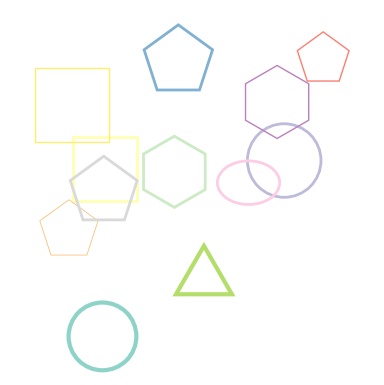[{"shape": "circle", "thickness": 3, "radius": 0.44, "center": [0.266, 0.126]}, {"shape": "square", "thickness": 2, "radius": 0.41, "center": [0.272, 0.561]}, {"shape": "circle", "thickness": 2, "radius": 0.48, "center": [0.738, 0.583]}, {"shape": "pentagon", "thickness": 1, "radius": 0.35, "center": [0.84, 0.847]}, {"shape": "pentagon", "thickness": 2, "radius": 0.47, "center": [0.463, 0.842]}, {"shape": "pentagon", "thickness": 0.5, "radius": 0.4, "center": [0.179, 0.402]}, {"shape": "triangle", "thickness": 3, "radius": 0.42, "center": [0.53, 0.278]}, {"shape": "oval", "thickness": 2, "radius": 0.4, "center": [0.646, 0.525]}, {"shape": "pentagon", "thickness": 2, "radius": 0.46, "center": [0.269, 0.503]}, {"shape": "hexagon", "thickness": 1, "radius": 0.47, "center": [0.72, 0.735]}, {"shape": "hexagon", "thickness": 2, "radius": 0.46, "center": [0.453, 0.554]}, {"shape": "square", "thickness": 1, "radius": 0.48, "center": [0.187, 0.728]}]